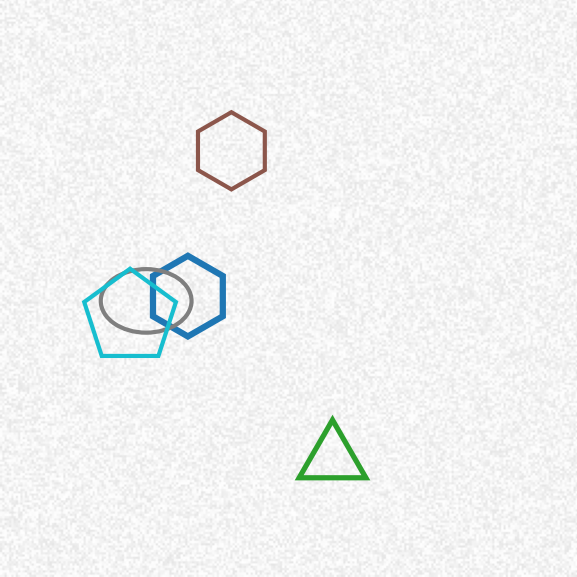[{"shape": "hexagon", "thickness": 3, "radius": 0.35, "center": [0.325, 0.486]}, {"shape": "triangle", "thickness": 2.5, "radius": 0.33, "center": [0.576, 0.205]}, {"shape": "hexagon", "thickness": 2, "radius": 0.33, "center": [0.401, 0.738]}, {"shape": "oval", "thickness": 2, "radius": 0.39, "center": [0.253, 0.478]}, {"shape": "pentagon", "thickness": 2, "radius": 0.42, "center": [0.225, 0.45]}]